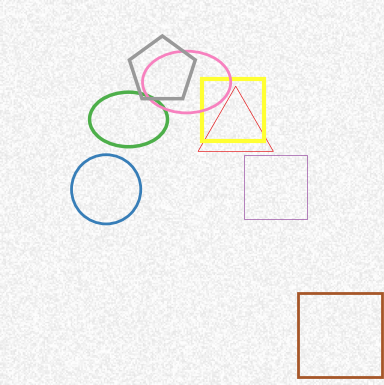[{"shape": "triangle", "thickness": 0.5, "radius": 0.57, "center": [0.612, 0.663]}, {"shape": "circle", "thickness": 2, "radius": 0.45, "center": [0.276, 0.508]}, {"shape": "oval", "thickness": 2.5, "radius": 0.51, "center": [0.334, 0.69]}, {"shape": "square", "thickness": 0.5, "radius": 0.41, "center": [0.716, 0.514]}, {"shape": "square", "thickness": 3, "radius": 0.4, "center": [0.605, 0.714]}, {"shape": "square", "thickness": 2, "radius": 0.54, "center": [0.883, 0.13]}, {"shape": "oval", "thickness": 2, "radius": 0.57, "center": [0.485, 0.787]}, {"shape": "pentagon", "thickness": 2.5, "radius": 0.45, "center": [0.422, 0.817]}]